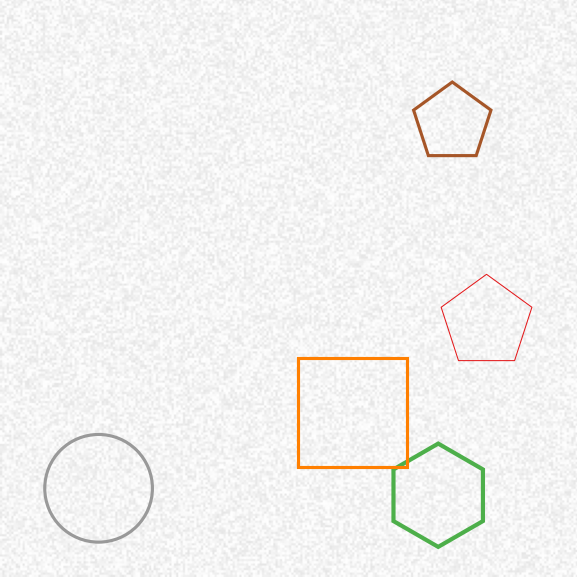[{"shape": "pentagon", "thickness": 0.5, "radius": 0.41, "center": [0.842, 0.442]}, {"shape": "hexagon", "thickness": 2, "radius": 0.45, "center": [0.759, 0.142]}, {"shape": "square", "thickness": 1.5, "radius": 0.47, "center": [0.611, 0.286]}, {"shape": "pentagon", "thickness": 1.5, "radius": 0.35, "center": [0.783, 0.787]}, {"shape": "circle", "thickness": 1.5, "radius": 0.47, "center": [0.171, 0.154]}]